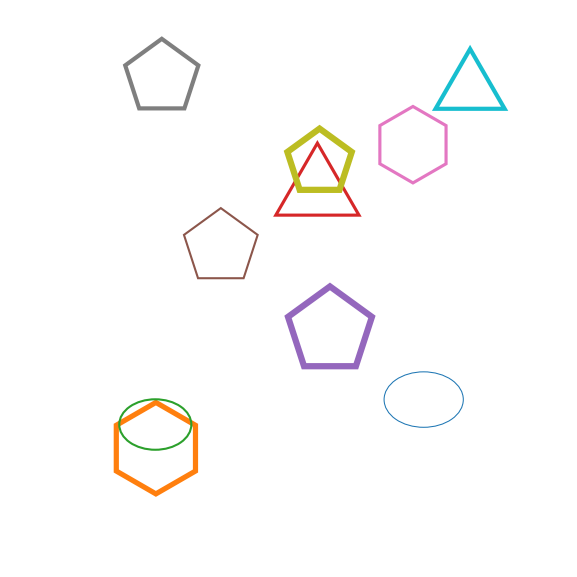[{"shape": "oval", "thickness": 0.5, "radius": 0.34, "center": [0.734, 0.307]}, {"shape": "hexagon", "thickness": 2.5, "radius": 0.4, "center": [0.27, 0.223]}, {"shape": "oval", "thickness": 1, "radius": 0.31, "center": [0.269, 0.264]}, {"shape": "triangle", "thickness": 1.5, "radius": 0.42, "center": [0.55, 0.668]}, {"shape": "pentagon", "thickness": 3, "radius": 0.38, "center": [0.571, 0.427]}, {"shape": "pentagon", "thickness": 1, "radius": 0.34, "center": [0.382, 0.572]}, {"shape": "hexagon", "thickness": 1.5, "radius": 0.33, "center": [0.715, 0.749]}, {"shape": "pentagon", "thickness": 2, "radius": 0.33, "center": [0.28, 0.865]}, {"shape": "pentagon", "thickness": 3, "radius": 0.29, "center": [0.553, 0.718]}, {"shape": "triangle", "thickness": 2, "radius": 0.35, "center": [0.814, 0.845]}]